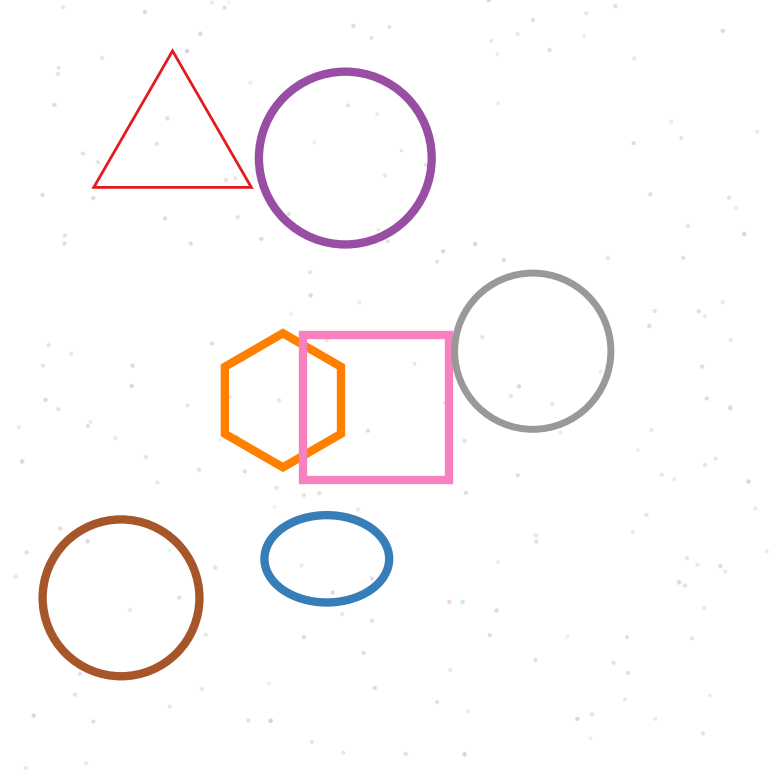[{"shape": "triangle", "thickness": 1, "radius": 0.59, "center": [0.224, 0.816]}, {"shape": "oval", "thickness": 3, "radius": 0.41, "center": [0.424, 0.274]}, {"shape": "circle", "thickness": 3, "radius": 0.56, "center": [0.448, 0.795]}, {"shape": "hexagon", "thickness": 3, "radius": 0.44, "center": [0.367, 0.48]}, {"shape": "circle", "thickness": 3, "radius": 0.51, "center": [0.157, 0.224]}, {"shape": "square", "thickness": 3, "radius": 0.47, "center": [0.489, 0.471]}, {"shape": "circle", "thickness": 2.5, "radius": 0.51, "center": [0.692, 0.544]}]